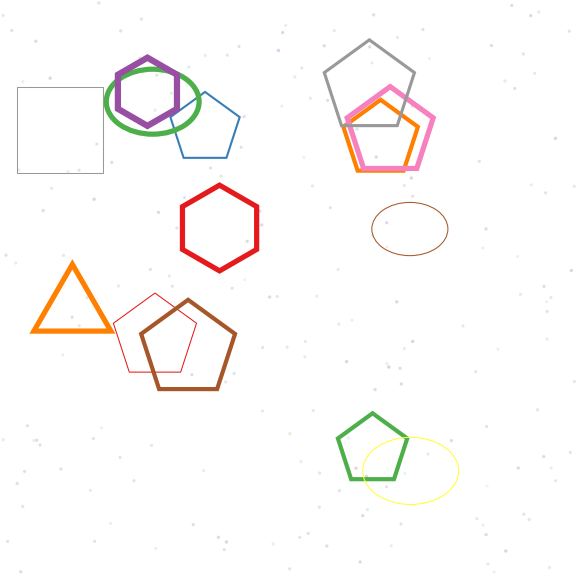[{"shape": "pentagon", "thickness": 0.5, "radius": 0.38, "center": [0.268, 0.416]}, {"shape": "hexagon", "thickness": 2.5, "radius": 0.37, "center": [0.38, 0.604]}, {"shape": "pentagon", "thickness": 1, "radius": 0.32, "center": [0.355, 0.777]}, {"shape": "pentagon", "thickness": 2, "radius": 0.32, "center": [0.645, 0.22]}, {"shape": "oval", "thickness": 2.5, "radius": 0.4, "center": [0.264, 0.823]}, {"shape": "hexagon", "thickness": 3, "radius": 0.3, "center": [0.255, 0.84]}, {"shape": "pentagon", "thickness": 2, "radius": 0.34, "center": [0.659, 0.759]}, {"shape": "triangle", "thickness": 2.5, "radius": 0.39, "center": [0.125, 0.464]}, {"shape": "oval", "thickness": 0.5, "radius": 0.42, "center": [0.711, 0.184]}, {"shape": "oval", "thickness": 0.5, "radius": 0.33, "center": [0.71, 0.603]}, {"shape": "pentagon", "thickness": 2, "radius": 0.43, "center": [0.326, 0.395]}, {"shape": "pentagon", "thickness": 2.5, "radius": 0.39, "center": [0.676, 0.771]}, {"shape": "pentagon", "thickness": 1.5, "radius": 0.41, "center": [0.64, 0.848]}, {"shape": "square", "thickness": 0.5, "radius": 0.37, "center": [0.104, 0.775]}]